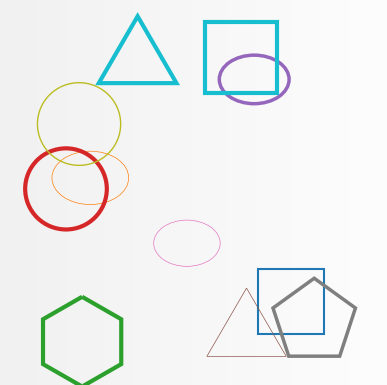[{"shape": "square", "thickness": 1.5, "radius": 0.42, "center": [0.75, 0.217]}, {"shape": "oval", "thickness": 0.5, "radius": 0.49, "center": [0.233, 0.538]}, {"shape": "hexagon", "thickness": 3, "radius": 0.58, "center": [0.212, 0.113]}, {"shape": "circle", "thickness": 3, "radius": 0.53, "center": [0.17, 0.509]}, {"shape": "oval", "thickness": 2.5, "radius": 0.45, "center": [0.656, 0.794]}, {"shape": "triangle", "thickness": 0.5, "radius": 0.59, "center": [0.636, 0.133]}, {"shape": "oval", "thickness": 0.5, "radius": 0.43, "center": [0.482, 0.368]}, {"shape": "pentagon", "thickness": 2.5, "radius": 0.56, "center": [0.811, 0.165]}, {"shape": "circle", "thickness": 1, "radius": 0.54, "center": [0.204, 0.678]}, {"shape": "triangle", "thickness": 3, "radius": 0.58, "center": [0.355, 0.842]}, {"shape": "square", "thickness": 3, "radius": 0.46, "center": [0.621, 0.851]}]